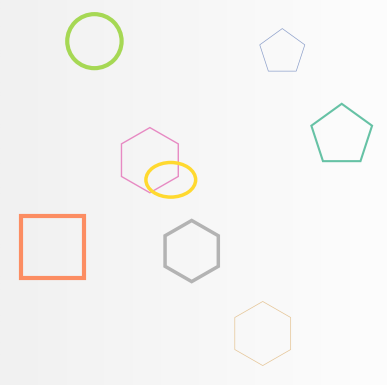[{"shape": "pentagon", "thickness": 1.5, "radius": 0.41, "center": [0.882, 0.648]}, {"shape": "square", "thickness": 3, "radius": 0.41, "center": [0.136, 0.359]}, {"shape": "pentagon", "thickness": 0.5, "radius": 0.31, "center": [0.728, 0.865]}, {"shape": "hexagon", "thickness": 1, "radius": 0.42, "center": [0.387, 0.584]}, {"shape": "circle", "thickness": 3, "radius": 0.35, "center": [0.244, 0.893]}, {"shape": "oval", "thickness": 2.5, "radius": 0.32, "center": [0.441, 0.533]}, {"shape": "hexagon", "thickness": 0.5, "radius": 0.42, "center": [0.678, 0.134]}, {"shape": "hexagon", "thickness": 2.5, "radius": 0.4, "center": [0.495, 0.348]}]